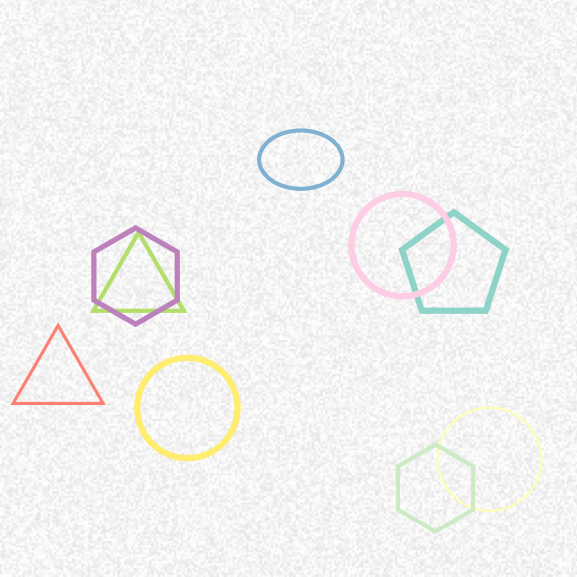[{"shape": "pentagon", "thickness": 3, "radius": 0.47, "center": [0.786, 0.537]}, {"shape": "circle", "thickness": 1, "radius": 0.45, "center": [0.848, 0.204]}, {"shape": "triangle", "thickness": 1.5, "radius": 0.45, "center": [0.101, 0.346]}, {"shape": "oval", "thickness": 2, "radius": 0.36, "center": [0.521, 0.723]}, {"shape": "triangle", "thickness": 2, "radius": 0.45, "center": [0.24, 0.506]}, {"shape": "circle", "thickness": 3, "radius": 0.44, "center": [0.697, 0.575]}, {"shape": "hexagon", "thickness": 2.5, "radius": 0.42, "center": [0.235, 0.521]}, {"shape": "hexagon", "thickness": 2, "radius": 0.38, "center": [0.754, 0.154]}, {"shape": "circle", "thickness": 3, "radius": 0.43, "center": [0.325, 0.293]}]